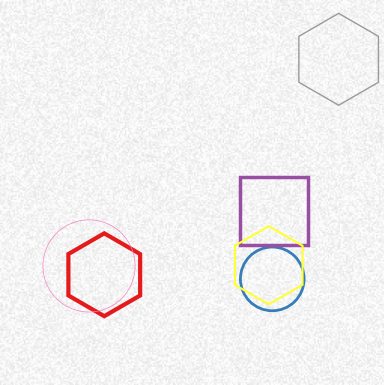[{"shape": "hexagon", "thickness": 3, "radius": 0.54, "center": [0.271, 0.286]}, {"shape": "circle", "thickness": 2, "radius": 0.41, "center": [0.707, 0.276]}, {"shape": "square", "thickness": 2.5, "radius": 0.44, "center": [0.711, 0.452]}, {"shape": "hexagon", "thickness": 1.5, "radius": 0.51, "center": [0.698, 0.311]}, {"shape": "circle", "thickness": 0.5, "radius": 0.6, "center": [0.231, 0.309]}, {"shape": "hexagon", "thickness": 1, "radius": 0.6, "center": [0.88, 0.846]}]